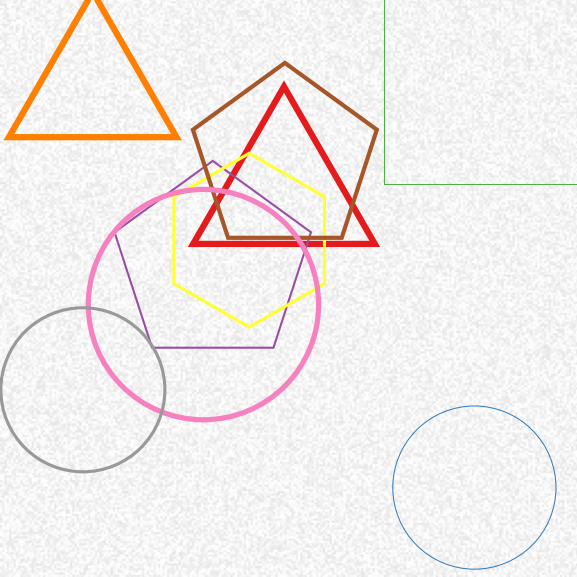[{"shape": "triangle", "thickness": 3, "radius": 0.91, "center": [0.492, 0.668]}, {"shape": "circle", "thickness": 0.5, "radius": 0.71, "center": [0.821, 0.155]}, {"shape": "square", "thickness": 0.5, "radius": 0.86, "center": [0.837, 0.853]}, {"shape": "pentagon", "thickness": 1, "radius": 0.89, "center": [0.368, 0.542]}, {"shape": "triangle", "thickness": 3, "radius": 0.84, "center": [0.161, 0.845]}, {"shape": "hexagon", "thickness": 1.5, "radius": 0.75, "center": [0.431, 0.583]}, {"shape": "pentagon", "thickness": 2, "radius": 0.84, "center": [0.493, 0.723]}, {"shape": "circle", "thickness": 2.5, "radius": 1.0, "center": [0.352, 0.472]}, {"shape": "circle", "thickness": 1.5, "radius": 0.71, "center": [0.143, 0.324]}]